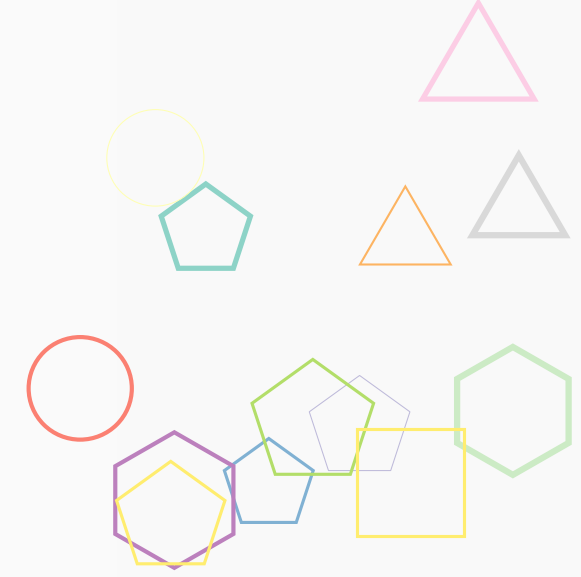[{"shape": "pentagon", "thickness": 2.5, "radius": 0.4, "center": [0.354, 0.6]}, {"shape": "circle", "thickness": 0.5, "radius": 0.42, "center": [0.267, 0.726]}, {"shape": "pentagon", "thickness": 0.5, "radius": 0.46, "center": [0.619, 0.258]}, {"shape": "circle", "thickness": 2, "radius": 0.44, "center": [0.138, 0.327]}, {"shape": "pentagon", "thickness": 1.5, "radius": 0.4, "center": [0.462, 0.159]}, {"shape": "triangle", "thickness": 1, "radius": 0.45, "center": [0.697, 0.586]}, {"shape": "pentagon", "thickness": 1.5, "radius": 0.55, "center": [0.538, 0.267]}, {"shape": "triangle", "thickness": 2.5, "radius": 0.55, "center": [0.823, 0.883]}, {"shape": "triangle", "thickness": 3, "radius": 0.46, "center": [0.893, 0.638]}, {"shape": "hexagon", "thickness": 2, "radius": 0.59, "center": [0.3, 0.133]}, {"shape": "hexagon", "thickness": 3, "radius": 0.55, "center": [0.882, 0.288]}, {"shape": "pentagon", "thickness": 1.5, "radius": 0.49, "center": [0.294, 0.102]}, {"shape": "square", "thickness": 1.5, "radius": 0.46, "center": [0.706, 0.164]}]